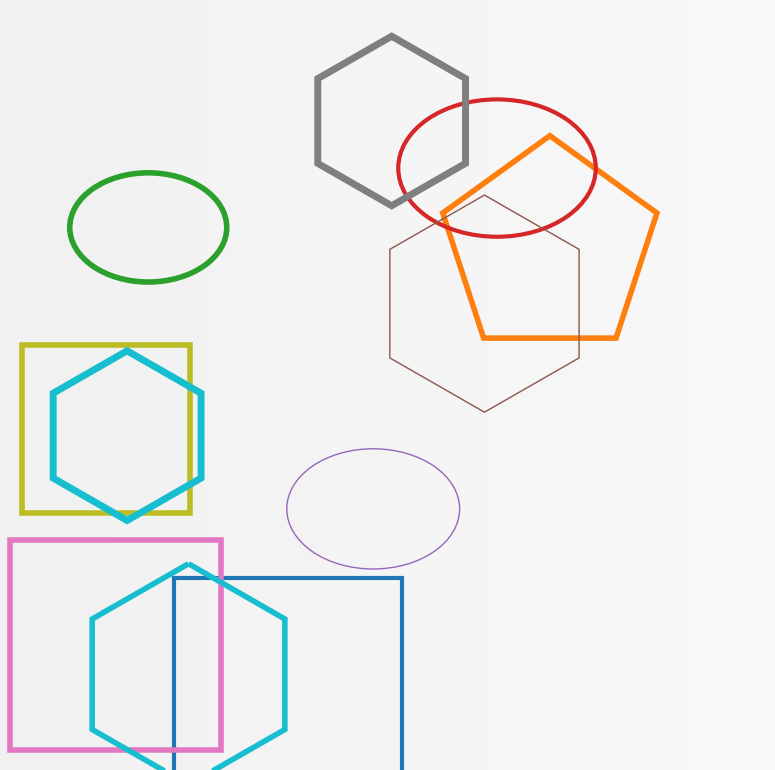[{"shape": "square", "thickness": 1.5, "radius": 0.73, "center": [0.371, 0.102]}, {"shape": "pentagon", "thickness": 2, "radius": 0.73, "center": [0.709, 0.678]}, {"shape": "oval", "thickness": 2, "radius": 0.51, "center": [0.191, 0.705]}, {"shape": "oval", "thickness": 1.5, "radius": 0.64, "center": [0.641, 0.782]}, {"shape": "oval", "thickness": 0.5, "radius": 0.56, "center": [0.482, 0.339]}, {"shape": "hexagon", "thickness": 0.5, "radius": 0.7, "center": [0.625, 0.606]}, {"shape": "square", "thickness": 2, "radius": 0.68, "center": [0.149, 0.162]}, {"shape": "hexagon", "thickness": 2.5, "radius": 0.55, "center": [0.505, 0.843]}, {"shape": "square", "thickness": 2, "radius": 0.54, "center": [0.137, 0.443]}, {"shape": "hexagon", "thickness": 2.5, "radius": 0.55, "center": [0.164, 0.434]}, {"shape": "hexagon", "thickness": 2, "radius": 0.72, "center": [0.243, 0.124]}]